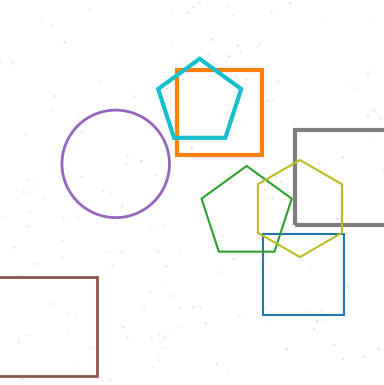[{"shape": "square", "thickness": 1.5, "radius": 0.52, "center": [0.788, 0.288]}, {"shape": "square", "thickness": 3, "radius": 0.55, "center": [0.569, 0.709]}, {"shape": "pentagon", "thickness": 1.5, "radius": 0.62, "center": [0.641, 0.446]}, {"shape": "circle", "thickness": 2, "radius": 0.7, "center": [0.301, 0.574]}, {"shape": "square", "thickness": 2, "radius": 0.64, "center": [0.123, 0.153]}, {"shape": "square", "thickness": 3, "radius": 0.62, "center": [0.89, 0.539]}, {"shape": "hexagon", "thickness": 1.5, "radius": 0.63, "center": [0.779, 0.458]}, {"shape": "pentagon", "thickness": 3, "radius": 0.57, "center": [0.519, 0.734]}]